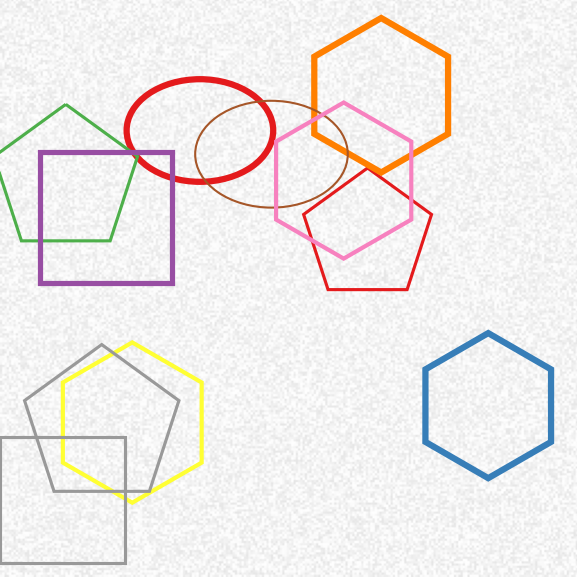[{"shape": "pentagon", "thickness": 1.5, "radius": 0.58, "center": [0.636, 0.592]}, {"shape": "oval", "thickness": 3, "radius": 0.63, "center": [0.346, 0.773]}, {"shape": "hexagon", "thickness": 3, "radius": 0.63, "center": [0.845, 0.297]}, {"shape": "pentagon", "thickness": 1.5, "radius": 0.65, "center": [0.114, 0.688]}, {"shape": "square", "thickness": 2.5, "radius": 0.57, "center": [0.184, 0.623]}, {"shape": "hexagon", "thickness": 3, "radius": 0.67, "center": [0.66, 0.834]}, {"shape": "hexagon", "thickness": 2, "radius": 0.69, "center": [0.229, 0.267]}, {"shape": "oval", "thickness": 1, "radius": 0.66, "center": [0.47, 0.732]}, {"shape": "hexagon", "thickness": 2, "radius": 0.68, "center": [0.595, 0.686]}, {"shape": "square", "thickness": 1.5, "radius": 0.54, "center": [0.109, 0.133]}, {"shape": "pentagon", "thickness": 1.5, "radius": 0.7, "center": [0.176, 0.262]}]